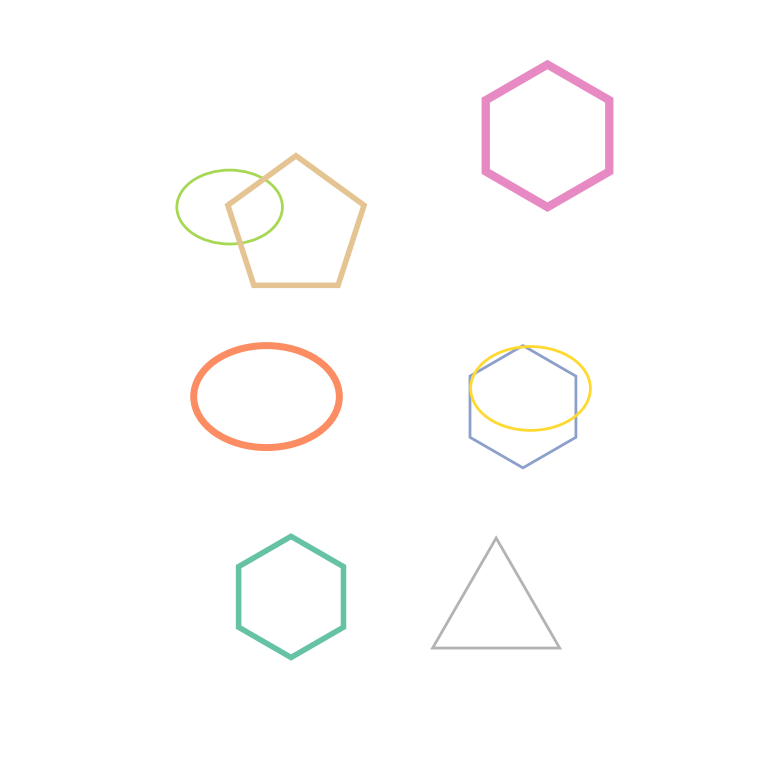[{"shape": "hexagon", "thickness": 2, "radius": 0.39, "center": [0.378, 0.225]}, {"shape": "oval", "thickness": 2.5, "radius": 0.47, "center": [0.346, 0.485]}, {"shape": "hexagon", "thickness": 1, "radius": 0.4, "center": [0.679, 0.472]}, {"shape": "hexagon", "thickness": 3, "radius": 0.46, "center": [0.711, 0.824]}, {"shape": "oval", "thickness": 1, "radius": 0.34, "center": [0.298, 0.731]}, {"shape": "oval", "thickness": 1, "radius": 0.39, "center": [0.689, 0.495]}, {"shape": "pentagon", "thickness": 2, "radius": 0.47, "center": [0.384, 0.705]}, {"shape": "triangle", "thickness": 1, "radius": 0.48, "center": [0.644, 0.206]}]